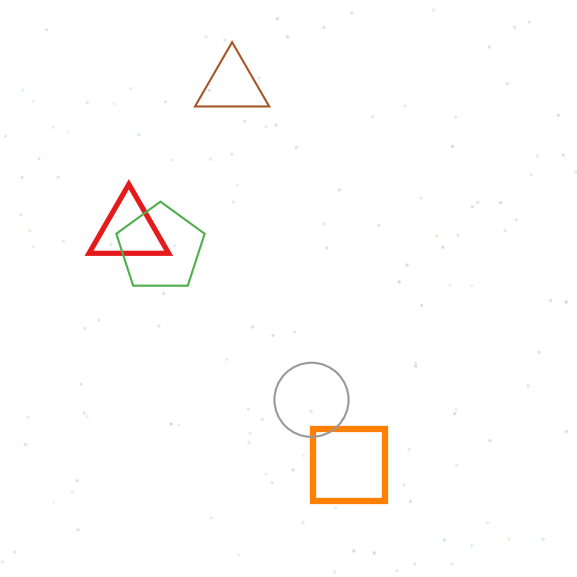[{"shape": "triangle", "thickness": 2.5, "radius": 0.4, "center": [0.223, 0.6]}, {"shape": "pentagon", "thickness": 1, "radius": 0.4, "center": [0.278, 0.57]}, {"shape": "square", "thickness": 3, "radius": 0.31, "center": [0.604, 0.194]}, {"shape": "triangle", "thickness": 1, "radius": 0.37, "center": [0.402, 0.852]}, {"shape": "circle", "thickness": 1, "radius": 0.32, "center": [0.539, 0.307]}]